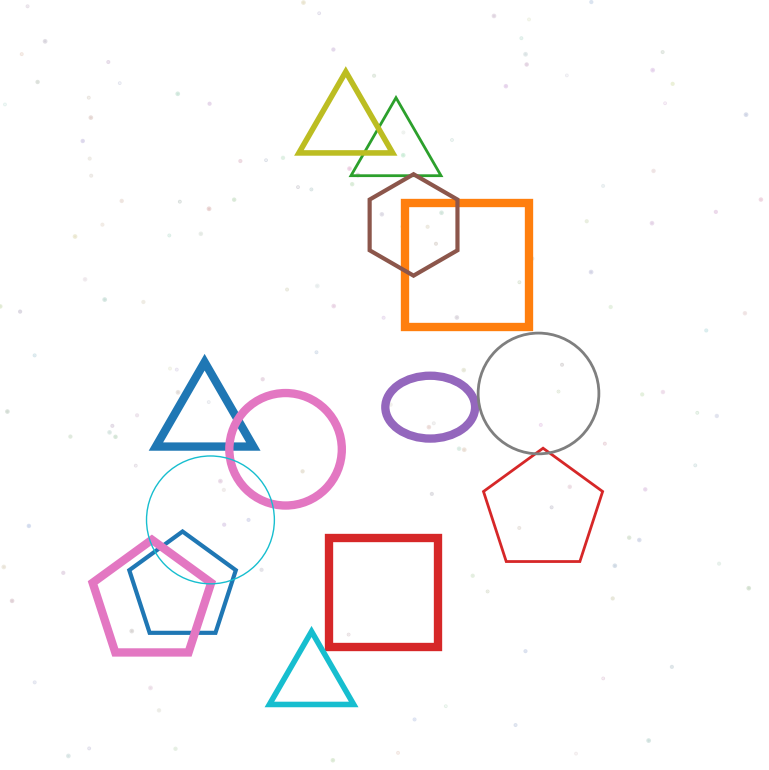[{"shape": "pentagon", "thickness": 1.5, "radius": 0.36, "center": [0.237, 0.237]}, {"shape": "triangle", "thickness": 3, "radius": 0.37, "center": [0.266, 0.457]}, {"shape": "square", "thickness": 3, "radius": 0.4, "center": [0.607, 0.656]}, {"shape": "triangle", "thickness": 1, "radius": 0.34, "center": [0.514, 0.806]}, {"shape": "pentagon", "thickness": 1, "radius": 0.41, "center": [0.705, 0.337]}, {"shape": "square", "thickness": 3, "radius": 0.35, "center": [0.498, 0.231]}, {"shape": "oval", "thickness": 3, "radius": 0.29, "center": [0.559, 0.471]}, {"shape": "hexagon", "thickness": 1.5, "radius": 0.33, "center": [0.537, 0.708]}, {"shape": "pentagon", "thickness": 3, "radius": 0.4, "center": [0.197, 0.218]}, {"shape": "circle", "thickness": 3, "radius": 0.37, "center": [0.371, 0.417]}, {"shape": "circle", "thickness": 1, "radius": 0.39, "center": [0.699, 0.489]}, {"shape": "triangle", "thickness": 2, "radius": 0.35, "center": [0.449, 0.837]}, {"shape": "circle", "thickness": 0.5, "radius": 0.42, "center": [0.273, 0.325]}, {"shape": "triangle", "thickness": 2, "radius": 0.32, "center": [0.405, 0.117]}]